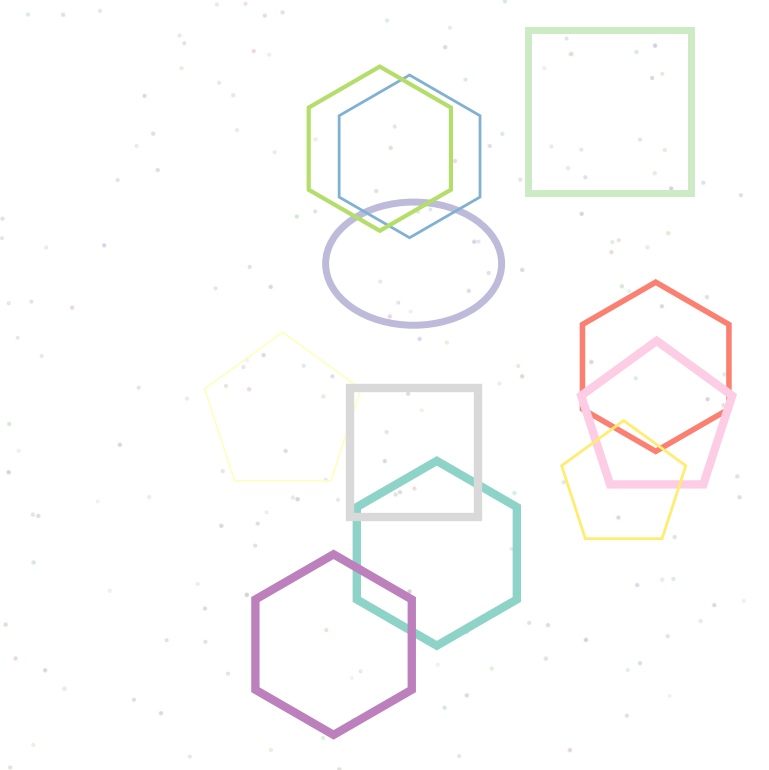[{"shape": "hexagon", "thickness": 3, "radius": 0.6, "center": [0.567, 0.281]}, {"shape": "pentagon", "thickness": 0.5, "radius": 0.53, "center": [0.367, 0.462]}, {"shape": "oval", "thickness": 2.5, "radius": 0.57, "center": [0.537, 0.658]}, {"shape": "hexagon", "thickness": 2, "radius": 0.55, "center": [0.852, 0.524]}, {"shape": "hexagon", "thickness": 1, "radius": 0.53, "center": [0.532, 0.797]}, {"shape": "hexagon", "thickness": 1.5, "radius": 0.53, "center": [0.493, 0.807]}, {"shape": "pentagon", "thickness": 3, "radius": 0.52, "center": [0.853, 0.454]}, {"shape": "square", "thickness": 3, "radius": 0.42, "center": [0.538, 0.412]}, {"shape": "hexagon", "thickness": 3, "radius": 0.59, "center": [0.433, 0.163]}, {"shape": "square", "thickness": 2.5, "radius": 0.53, "center": [0.792, 0.855]}, {"shape": "pentagon", "thickness": 1, "radius": 0.42, "center": [0.81, 0.369]}]